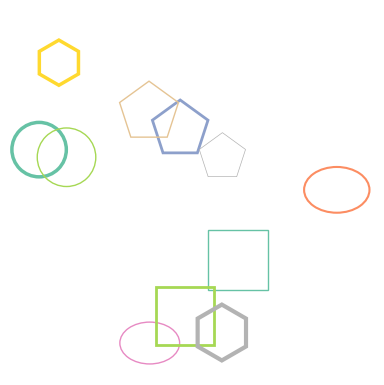[{"shape": "circle", "thickness": 2.5, "radius": 0.35, "center": [0.102, 0.611]}, {"shape": "square", "thickness": 1, "radius": 0.39, "center": [0.618, 0.325]}, {"shape": "oval", "thickness": 1.5, "radius": 0.42, "center": [0.875, 0.507]}, {"shape": "pentagon", "thickness": 2, "radius": 0.38, "center": [0.468, 0.664]}, {"shape": "oval", "thickness": 1, "radius": 0.39, "center": [0.389, 0.109]}, {"shape": "circle", "thickness": 1, "radius": 0.38, "center": [0.173, 0.592]}, {"shape": "square", "thickness": 2, "radius": 0.38, "center": [0.48, 0.179]}, {"shape": "hexagon", "thickness": 2.5, "radius": 0.29, "center": [0.153, 0.837]}, {"shape": "pentagon", "thickness": 1, "radius": 0.4, "center": [0.387, 0.709]}, {"shape": "hexagon", "thickness": 3, "radius": 0.36, "center": [0.576, 0.136]}, {"shape": "pentagon", "thickness": 0.5, "radius": 0.32, "center": [0.578, 0.592]}]